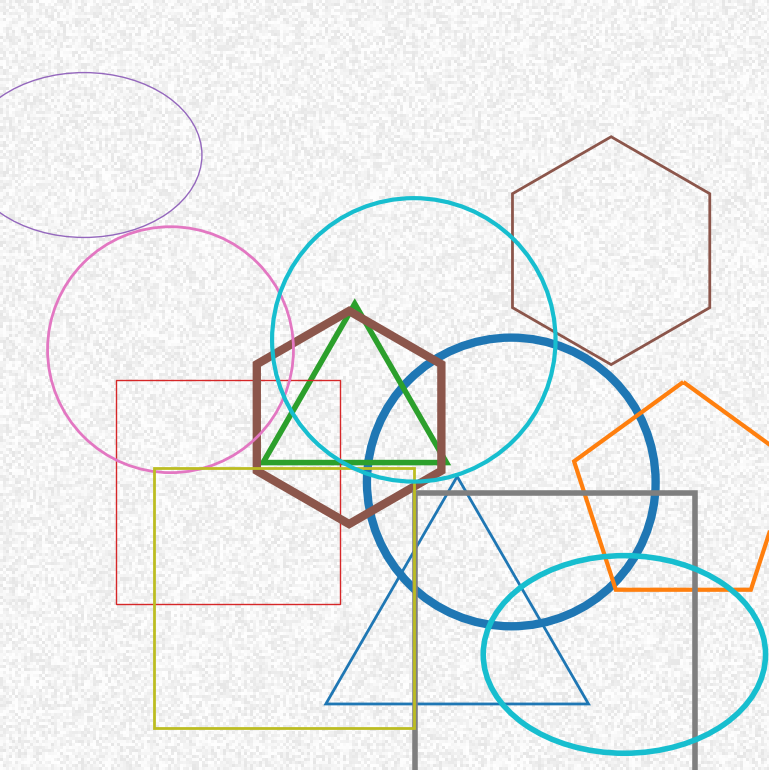[{"shape": "triangle", "thickness": 1, "radius": 0.98, "center": [0.594, 0.184]}, {"shape": "circle", "thickness": 3, "radius": 0.94, "center": [0.664, 0.374]}, {"shape": "pentagon", "thickness": 1.5, "radius": 0.75, "center": [0.887, 0.355]}, {"shape": "triangle", "thickness": 2, "radius": 0.69, "center": [0.461, 0.468]}, {"shape": "square", "thickness": 0.5, "radius": 0.73, "center": [0.297, 0.361]}, {"shape": "oval", "thickness": 0.5, "radius": 0.76, "center": [0.109, 0.799]}, {"shape": "hexagon", "thickness": 3, "radius": 0.69, "center": [0.453, 0.458]}, {"shape": "hexagon", "thickness": 1, "radius": 0.74, "center": [0.794, 0.674]}, {"shape": "circle", "thickness": 1, "radius": 0.8, "center": [0.221, 0.546]}, {"shape": "square", "thickness": 2, "radius": 0.91, "center": [0.721, 0.177]}, {"shape": "square", "thickness": 1, "radius": 0.84, "center": [0.369, 0.224]}, {"shape": "oval", "thickness": 2, "radius": 0.92, "center": [0.811, 0.15]}, {"shape": "circle", "thickness": 1.5, "radius": 0.92, "center": [0.537, 0.559]}]